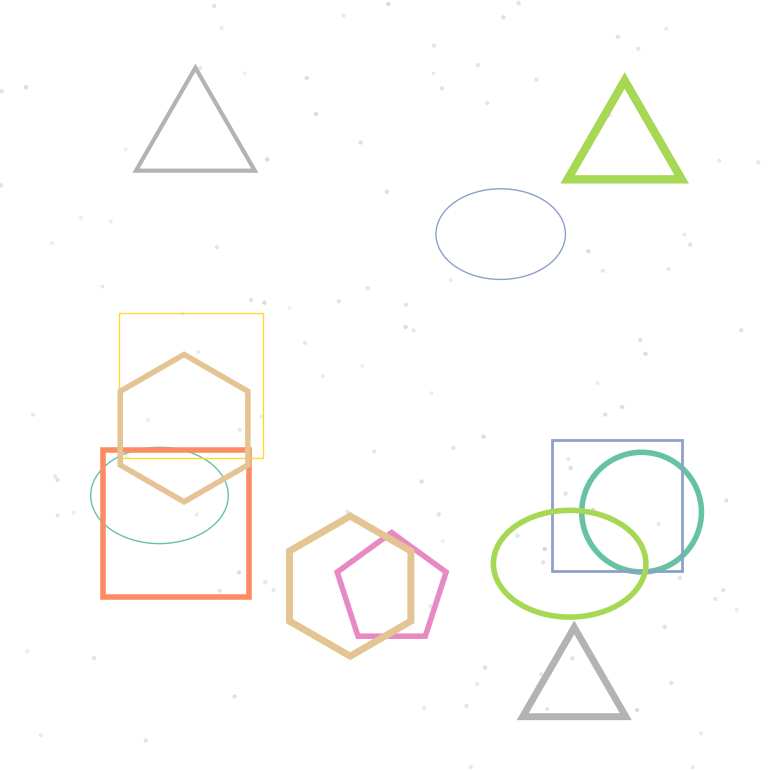[{"shape": "circle", "thickness": 2, "radius": 0.39, "center": [0.833, 0.335]}, {"shape": "oval", "thickness": 0.5, "radius": 0.45, "center": [0.207, 0.357]}, {"shape": "square", "thickness": 2, "radius": 0.48, "center": [0.229, 0.32]}, {"shape": "square", "thickness": 1, "radius": 0.42, "center": [0.802, 0.344]}, {"shape": "oval", "thickness": 0.5, "radius": 0.42, "center": [0.65, 0.696]}, {"shape": "pentagon", "thickness": 2, "radius": 0.37, "center": [0.509, 0.234]}, {"shape": "oval", "thickness": 2, "radius": 0.5, "center": [0.74, 0.268]}, {"shape": "triangle", "thickness": 3, "radius": 0.43, "center": [0.811, 0.81]}, {"shape": "square", "thickness": 0.5, "radius": 0.47, "center": [0.248, 0.499]}, {"shape": "hexagon", "thickness": 2.5, "radius": 0.45, "center": [0.455, 0.239]}, {"shape": "hexagon", "thickness": 2, "radius": 0.48, "center": [0.239, 0.444]}, {"shape": "triangle", "thickness": 1.5, "radius": 0.45, "center": [0.254, 0.823]}, {"shape": "triangle", "thickness": 2.5, "radius": 0.39, "center": [0.746, 0.108]}]